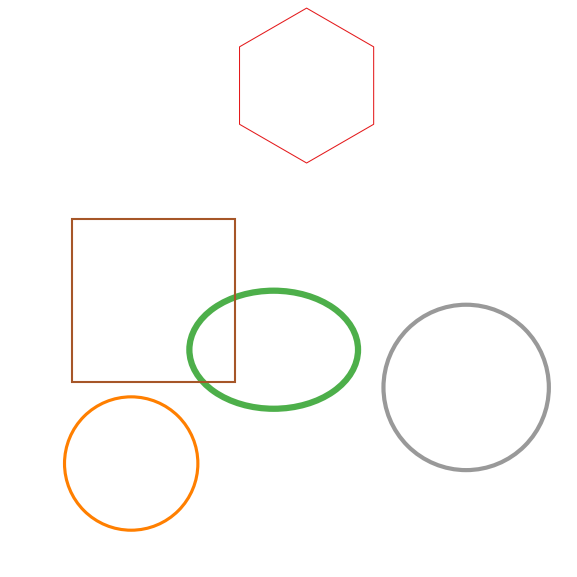[{"shape": "hexagon", "thickness": 0.5, "radius": 0.67, "center": [0.531, 0.851]}, {"shape": "oval", "thickness": 3, "radius": 0.73, "center": [0.474, 0.394]}, {"shape": "circle", "thickness": 1.5, "radius": 0.58, "center": [0.227, 0.196]}, {"shape": "square", "thickness": 1, "radius": 0.7, "center": [0.266, 0.479]}, {"shape": "circle", "thickness": 2, "radius": 0.72, "center": [0.807, 0.328]}]